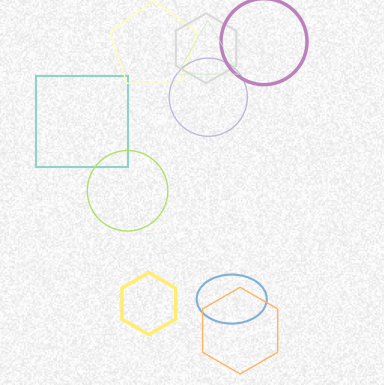[{"shape": "square", "thickness": 1.5, "radius": 0.59, "center": [0.213, 0.685]}, {"shape": "pentagon", "thickness": 1, "radius": 0.59, "center": [0.399, 0.88]}, {"shape": "circle", "thickness": 1, "radius": 0.51, "center": [0.541, 0.748]}, {"shape": "oval", "thickness": 1.5, "radius": 0.46, "center": [0.602, 0.223]}, {"shape": "hexagon", "thickness": 1, "radius": 0.56, "center": [0.624, 0.141]}, {"shape": "circle", "thickness": 1, "radius": 0.52, "center": [0.331, 0.505]}, {"shape": "hexagon", "thickness": 1.5, "radius": 0.45, "center": [0.535, 0.875]}, {"shape": "circle", "thickness": 2.5, "radius": 0.56, "center": [0.686, 0.892]}, {"shape": "triangle", "thickness": 0.5, "radius": 0.46, "center": [0.54, 0.854]}, {"shape": "hexagon", "thickness": 2.5, "radius": 0.4, "center": [0.386, 0.211]}]